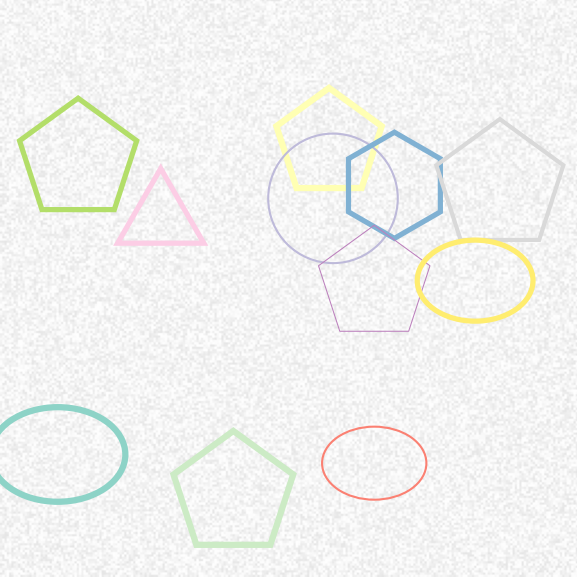[{"shape": "oval", "thickness": 3, "radius": 0.59, "center": [0.1, 0.212]}, {"shape": "pentagon", "thickness": 3, "radius": 0.48, "center": [0.57, 0.751]}, {"shape": "circle", "thickness": 1, "radius": 0.56, "center": [0.577, 0.656]}, {"shape": "oval", "thickness": 1, "radius": 0.45, "center": [0.648, 0.197]}, {"shape": "hexagon", "thickness": 2.5, "radius": 0.46, "center": [0.683, 0.678]}, {"shape": "pentagon", "thickness": 2.5, "radius": 0.53, "center": [0.135, 0.722]}, {"shape": "triangle", "thickness": 2.5, "radius": 0.43, "center": [0.278, 0.621]}, {"shape": "pentagon", "thickness": 2, "radius": 0.58, "center": [0.866, 0.677]}, {"shape": "pentagon", "thickness": 0.5, "radius": 0.51, "center": [0.648, 0.508]}, {"shape": "pentagon", "thickness": 3, "radius": 0.54, "center": [0.404, 0.144]}, {"shape": "oval", "thickness": 2.5, "radius": 0.5, "center": [0.823, 0.513]}]